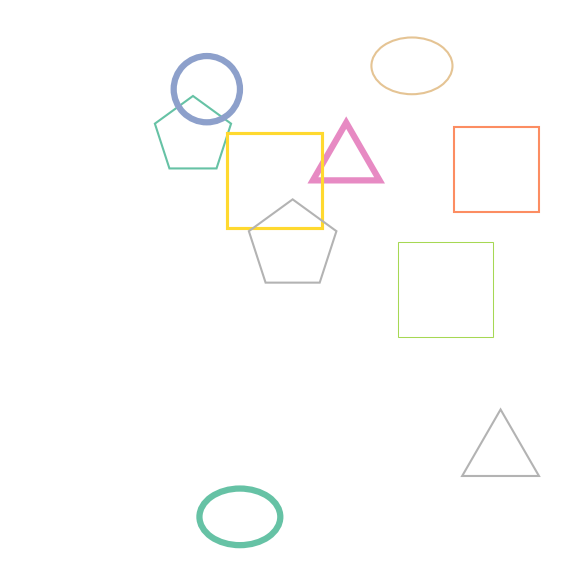[{"shape": "oval", "thickness": 3, "radius": 0.35, "center": [0.415, 0.104]}, {"shape": "pentagon", "thickness": 1, "radius": 0.35, "center": [0.334, 0.764]}, {"shape": "square", "thickness": 1, "radius": 0.37, "center": [0.86, 0.706]}, {"shape": "circle", "thickness": 3, "radius": 0.29, "center": [0.358, 0.845]}, {"shape": "triangle", "thickness": 3, "radius": 0.33, "center": [0.6, 0.72]}, {"shape": "square", "thickness": 0.5, "radius": 0.41, "center": [0.772, 0.497]}, {"shape": "square", "thickness": 1.5, "radius": 0.41, "center": [0.475, 0.687]}, {"shape": "oval", "thickness": 1, "radius": 0.35, "center": [0.713, 0.885]}, {"shape": "triangle", "thickness": 1, "radius": 0.38, "center": [0.867, 0.213]}, {"shape": "pentagon", "thickness": 1, "radius": 0.4, "center": [0.507, 0.574]}]